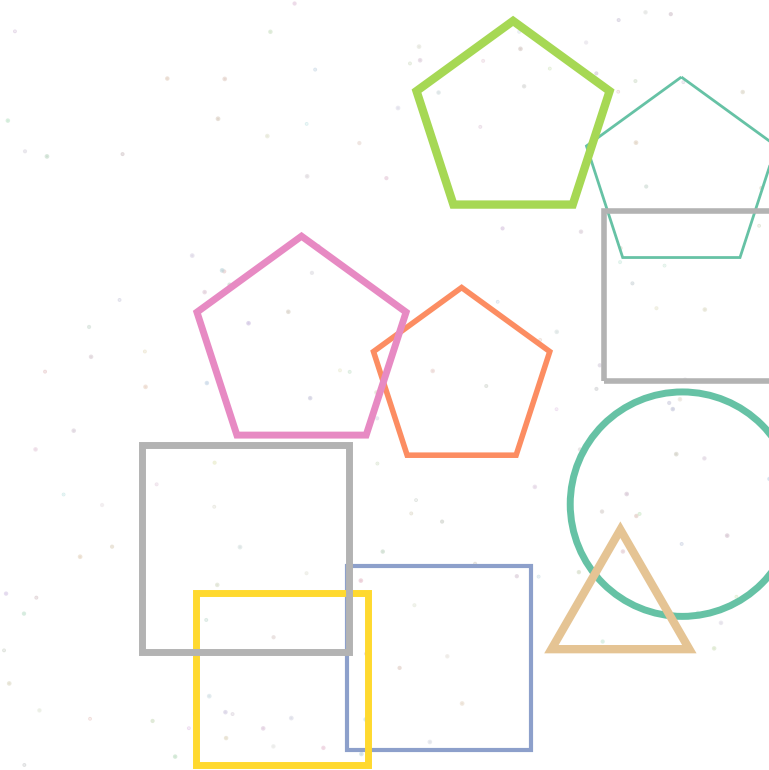[{"shape": "circle", "thickness": 2.5, "radius": 0.73, "center": [0.886, 0.345]}, {"shape": "pentagon", "thickness": 1, "radius": 0.65, "center": [0.885, 0.77]}, {"shape": "pentagon", "thickness": 2, "radius": 0.6, "center": [0.6, 0.506]}, {"shape": "square", "thickness": 1.5, "radius": 0.6, "center": [0.57, 0.146]}, {"shape": "pentagon", "thickness": 2.5, "radius": 0.71, "center": [0.392, 0.55]}, {"shape": "pentagon", "thickness": 3, "radius": 0.66, "center": [0.666, 0.841]}, {"shape": "square", "thickness": 2.5, "radius": 0.56, "center": [0.366, 0.118]}, {"shape": "triangle", "thickness": 3, "radius": 0.52, "center": [0.806, 0.209]}, {"shape": "square", "thickness": 2.5, "radius": 0.67, "center": [0.318, 0.288]}, {"shape": "square", "thickness": 2, "radius": 0.55, "center": [0.895, 0.616]}]